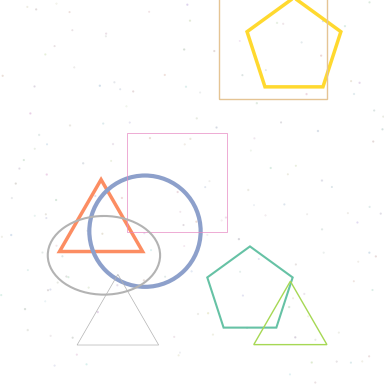[{"shape": "pentagon", "thickness": 1.5, "radius": 0.58, "center": [0.649, 0.243]}, {"shape": "triangle", "thickness": 2.5, "radius": 0.62, "center": [0.263, 0.409]}, {"shape": "circle", "thickness": 3, "radius": 0.72, "center": [0.377, 0.4]}, {"shape": "square", "thickness": 0.5, "radius": 0.64, "center": [0.46, 0.525]}, {"shape": "triangle", "thickness": 1, "radius": 0.55, "center": [0.754, 0.16]}, {"shape": "pentagon", "thickness": 2.5, "radius": 0.64, "center": [0.764, 0.878]}, {"shape": "square", "thickness": 1, "radius": 0.71, "center": [0.709, 0.884]}, {"shape": "oval", "thickness": 1.5, "radius": 0.73, "center": [0.27, 0.337]}, {"shape": "triangle", "thickness": 0.5, "radius": 0.61, "center": [0.306, 0.165]}]